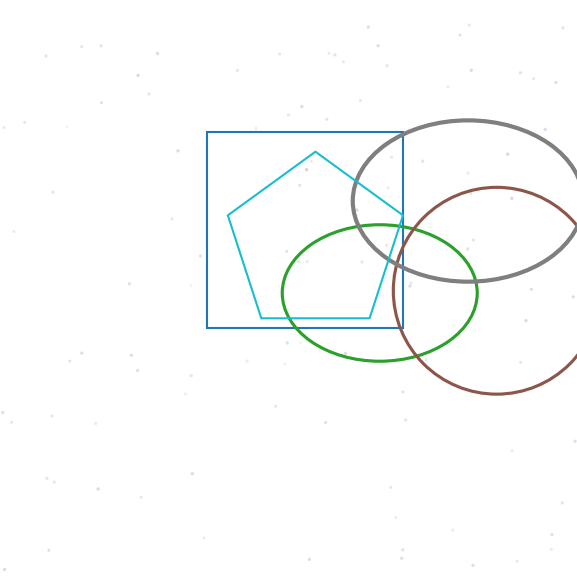[{"shape": "square", "thickness": 1, "radius": 0.85, "center": [0.529, 0.601]}, {"shape": "oval", "thickness": 1.5, "radius": 0.84, "center": [0.658, 0.492]}, {"shape": "circle", "thickness": 1.5, "radius": 0.9, "center": [0.86, 0.496]}, {"shape": "oval", "thickness": 2, "radius": 1.0, "center": [0.81, 0.651]}, {"shape": "pentagon", "thickness": 1, "radius": 0.8, "center": [0.546, 0.577]}]